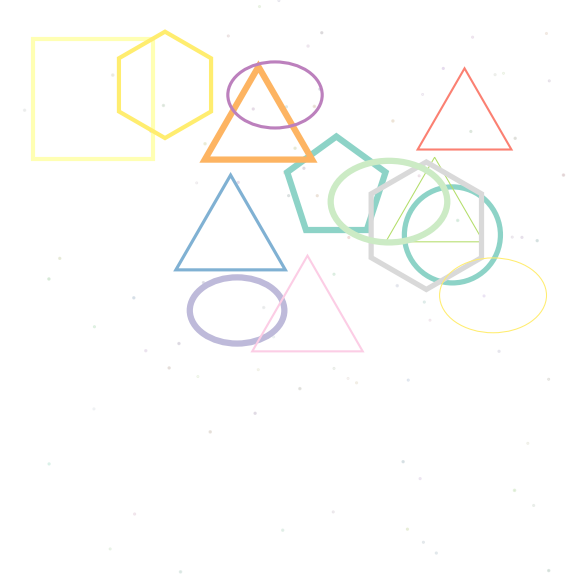[{"shape": "circle", "thickness": 2.5, "radius": 0.42, "center": [0.783, 0.592]}, {"shape": "pentagon", "thickness": 3, "radius": 0.45, "center": [0.582, 0.673]}, {"shape": "square", "thickness": 2, "radius": 0.52, "center": [0.161, 0.828]}, {"shape": "oval", "thickness": 3, "radius": 0.41, "center": [0.411, 0.462]}, {"shape": "triangle", "thickness": 1, "radius": 0.47, "center": [0.804, 0.787]}, {"shape": "triangle", "thickness": 1.5, "radius": 0.55, "center": [0.399, 0.587]}, {"shape": "triangle", "thickness": 3, "radius": 0.54, "center": [0.448, 0.776]}, {"shape": "triangle", "thickness": 0.5, "radius": 0.49, "center": [0.753, 0.629]}, {"shape": "triangle", "thickness": 1, "radius": 0.55, "center": [0.532, 0.446]}, {"shape": "hexagon", "thickness": 2.5, "radius": 0.55, "center": [0.738, 0.608]}, {"shape": "oval", "thickness": 1.5, "radius": 0.41, "center": [0.476, 0.835]}, {"shape": "oval", "thickness": 3, "radius": 0.5, "center": [0.674, 0.65]}, {"shape": "hexagon", "thickness": 2, "radius": 0.46, "center": [0.286, 0.852]}, {"shape": "oval", "thickness": 0.5, "radius": 0.46, "center": [0.854, 0.488]}]